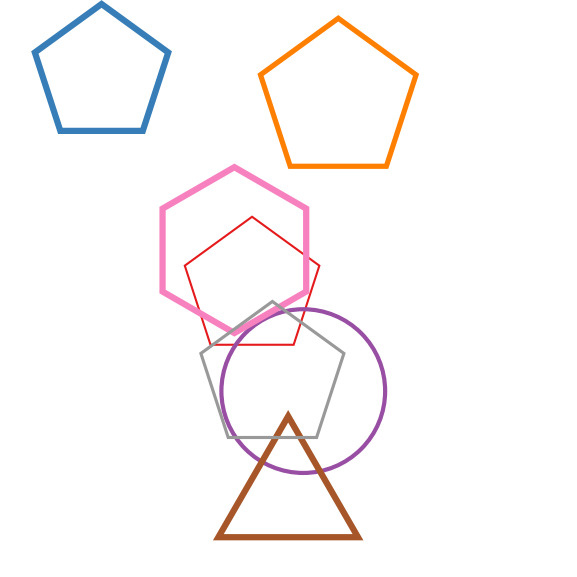[{"shape": "pentagon", "thickness": 1, "radius": 0.61, "center": [0.436, 0.501]}, {"shape": "pentagon", "thickness": 3, "radius": 0.61, "center": [0.176, 0.871]}, {"shape": "circle", "thickness": 2, "radius": 0.71, "center": [0.525, 0.322]}, {"shape": "pentagon", "thickness": 2.5, "radius": 0.71, "center": [0.586, 0.826]}, {"shape": "triangle", "thickness": 3, "radius": 0.7, "center": [0.499, 0.139]}, {"shape": "hexagon", "thickness": 3, "radius": 0.72, "center": [0.406, 0.566]}, {"shape": "pentagon", "thickness": 1.5, "radius": 0.65, "center": [0.472, 0.347]}]